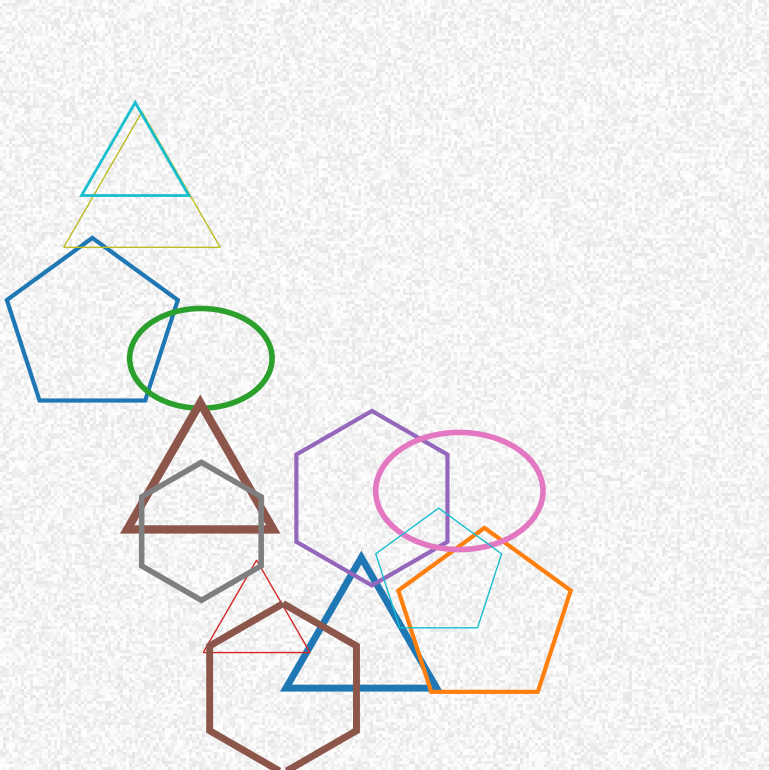[{"shape": "pentagon", "thickness": 1.5, "radius": 0.58, "center": [0.12, 0.574]}, {"shape": "triangle", "thickness": 2.5, "radius": 0.56, "center": [0.469, 0.163]}, {"shape": "pentagon", "thickness": 1.5, "radius": 0.59, "center": [0.629, 0.197]}, {"shape": "oval", "thickness": 2, "radius": 0.46, "center": [0.261, 0.535]}, {"shape": "triangle", "thickness": 0.5, "radius": 0.4, "center": [0.333, 0.193]}, {"shape": "hexagon", "thickness": 1.5, "radius": 0.57, "center": [0.483, 0.353]}, {"shape": "triangle", "thickness": 3, "radius": 0.55, "center": [0.26, 0.367]}, {"shape": "hexagon", "thickness": 2.5, "radius": 0.55, "center": [0.368, 0.106]}, {"shape": "oval", "thickness": 2, "radius": 0.54, "center": [0.597, 0.362]}, {"shape": "hexagon", "thickness": 2, "radius": 0.45, "center": [0.262, 0.31]}, {"shape": "triangle", "thickness": 0.5, "radius": 0.59, "center": [0.184, 0.737]}, {"shape": "pentagon", "thickness": 0.5, "radius": 0.43, "center": [0.57, 0.254]}, {"shape": "triangle", "thickness": 1, "radius": 0.4, "center": [0.176, 0.786]}]